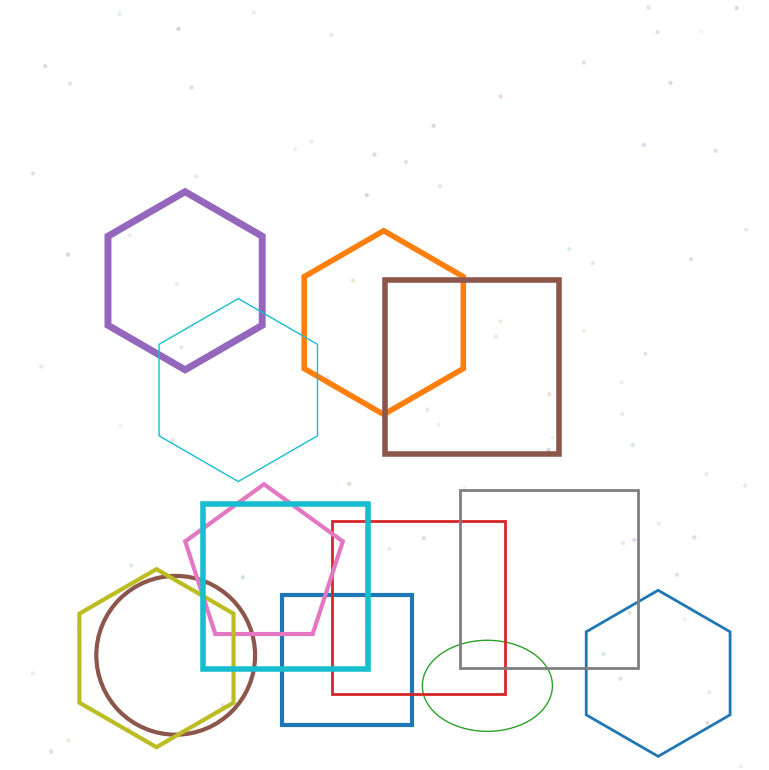[{"shape": "hexagon", "thickness": 1, "radius": 0.54, "center": [0.855, 0.126]}, {"shape": "square", "thickness": 1.5, "radius": 0.42, "center": [0.45, 0.143]}, {"shape": "hexagon", "thickness": 2, "radius": 0.6, "center": [0.498, 0.581]}, {"shape": "oval", "thickness": 0.5, "radius": 0.42, "center": [0.633, 0.109]}, {"shape": "square", "thickness": 1, "radius": 0.56, "center": [0.543, 0.211]}, {"shape": "hexagon", "thickness": 2.5, "radius": 0.58, "center": [0.24, 0.635]}, {"shape": "circle", "thickness": 1.5, "radius": 0.52, "center": [0.228, 0.149]}, {"shape": "square", "thickness": 2, "radius": 0.57, "center": [0.613, 0.523]}, {"shape": "pentagon", "thickness": 1.5, "radius": 0.54, "center": [0.343, 0.264]}, {"shape": "square", "thickness": 1, "radius": 0.58, "center": [0.713, 0.248]}, {"shape": "hexagon", "thickness": 1.5, "radius": 0.58, "center": [0.203, 0.145]}, {"shape": "square", "thickness": 2, "radius": 0.54, "center": [0.37, 0.238]}, {"shape": "hexagon", "thickness": 0.5, "radius": 0.59, "center": [0.309, 0.493]}]